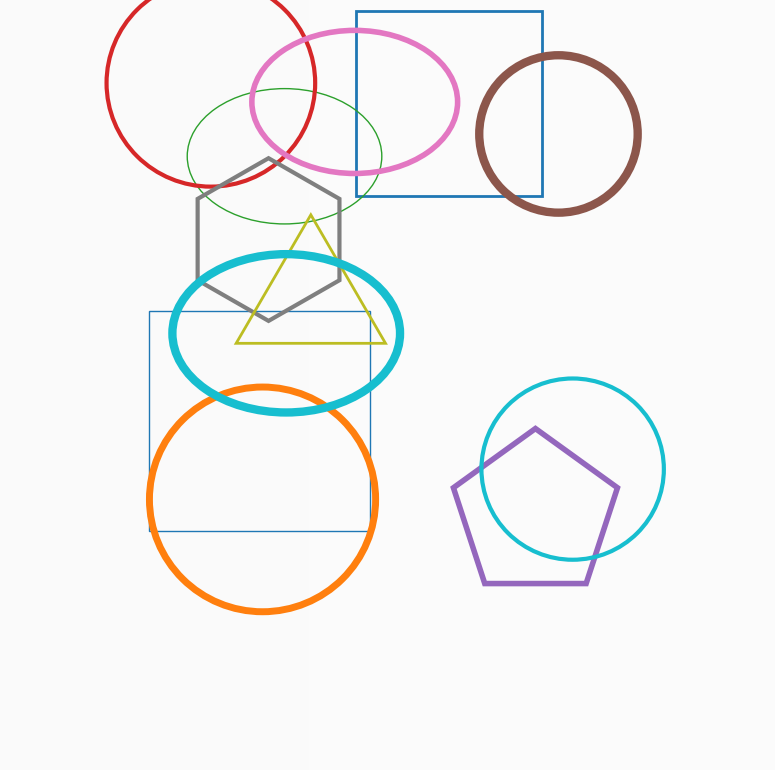[{"shape": "square", "thickness": 1, "radius": 0.6, "center": [0.579, 0.865]}, {"shape": "square", "thickness": 0.5, "radius": 0.71, "center": [0.335, 0.454]}, {"shape": "circle", "thickness": 2.5, "radius": 0.73, "center": [0.339, 0.351]}, {"shape": "oval", "thickness": 0.5, "radius": 0.63, "center": [0.367, 0.797]}, {"shape": "circle", "thickness": 1.5, "radius": 0.67, "center": [0.272, 0.892]}, {"shape": "pentagon", "thickness": 2, "radius": 0.56, "center": [0.691, 0.332]}, {"shape": "circle", "thickness": 3, "radius": 0.51, "center": [0.721, 0.826]}, {"shape": "oval", "thickness": 2, "radius": 0.66, "center": [0.458, 0.868]}, {"shape": "hexagon", "thickness": 1.5, "radius": 0.53, "center": [0.347, 0.689]}, {"shape": "triangle", "thickness": 1, "radius": 0.56, "center": [0.401, 0.61]}, {"shape": "circle", "thickness": 1.5, "radius": 0.59, "center": [0.739, 0.391]}, {"shape": "oval", "thickness": 3, "radius": 0.73, "center": [0.369, 0.567]}]